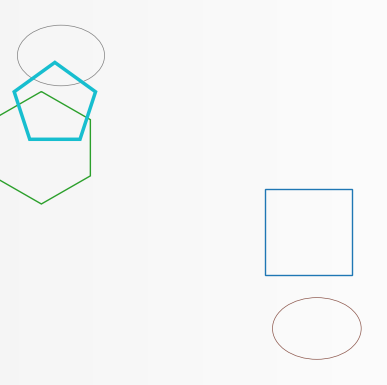[{"shape": "square", "thickness": 1, "radius": 0.56, "center": [0.796, 0.397]}, {"shape": "hexagon", "thickness": 1, "radius": 0.73, "center": [0.107, 0.616]}, {"shape": "oval", "thickness": 0.5, "radius": 0.57, "center": [0.818, 0.147]}, {"shape": "oval", "thickness": 0.5, "radius": 0.56, "center": [0.157, 0.856]}, {"shape": "pentagon", "thickness": 2.5, "radius": 0.55, "center": [0.142, 0.727]}]